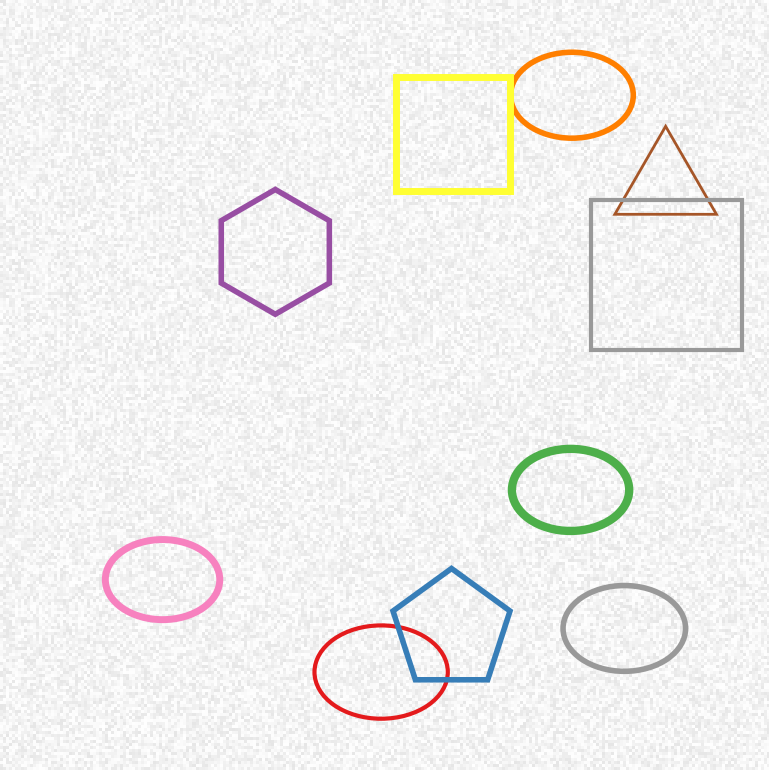[{"shape": "oval", "thickness": 1.5, "radius": 0.43, "center": [0.495, 0.127]}, {"shape": "pentagon", "thickness": 2, "radius": 0.4, "center": [0.586, 0.182]}, {"shape": "oval", "thickness": 3, "radius": 0.38, "center": [0.741, 0.364]}, {"shape": "hexagon", "thickness": 2, "radius": 0.41, "center": [0.358, 0.673]}, {"shape": "oval", "thickness": 2, "radius": 0.4, "center": [0.743, 0.876]}, {"shape": "square", "thickness": 2.5, "radius": 0.37, "center": [0.589, 0.826]}, {"shape": "triangle", "thickness": 1, "radius": 0.38, "center": [0.864, 0.76]}, {"shape": "oval", "thickness": 2.5, "radius": 0.37, "center": [0.211, 0.247]}, {"shape": "square", "thickness": 1.5, "radius": 0.49, "center": [0.865, 0.643]}, {"shape": "oval", "thickness": 2, "radius": 0.4, "center": [0.811, 0.184]}]